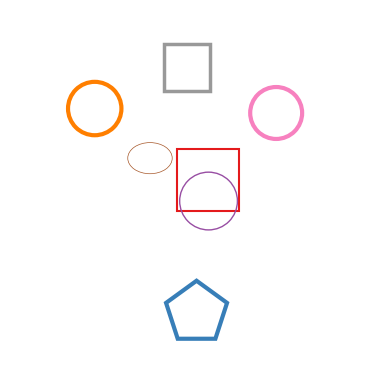[{"shape": "square", "thickness": 1.5, "radius": 0.4, "center": [0.54, 0.532]}, {"shape": "pentagon", "thickness": 3, "radius": 0.42, "center": [0.511, 0.188]}, {"shape": "circle", "thickness": 1, "radius": 0.37, "center": [0.542, 0.478]}, {"shape": "circle", "thickness": 3, "radius": 0.35, "center": [0.246, 0.718]}, {"shape": "oval", "thickness": 0.5, "radius": 0.29, "center": [0.39, 0.589]}, {"shape": "circle", "thickness": 3, "radius": 0.34, "center": [0.717, 0.707]}, {"shape": "square", "thickness": 2.5, "radius": 0.3, "center": [0.486, 0.825]}]